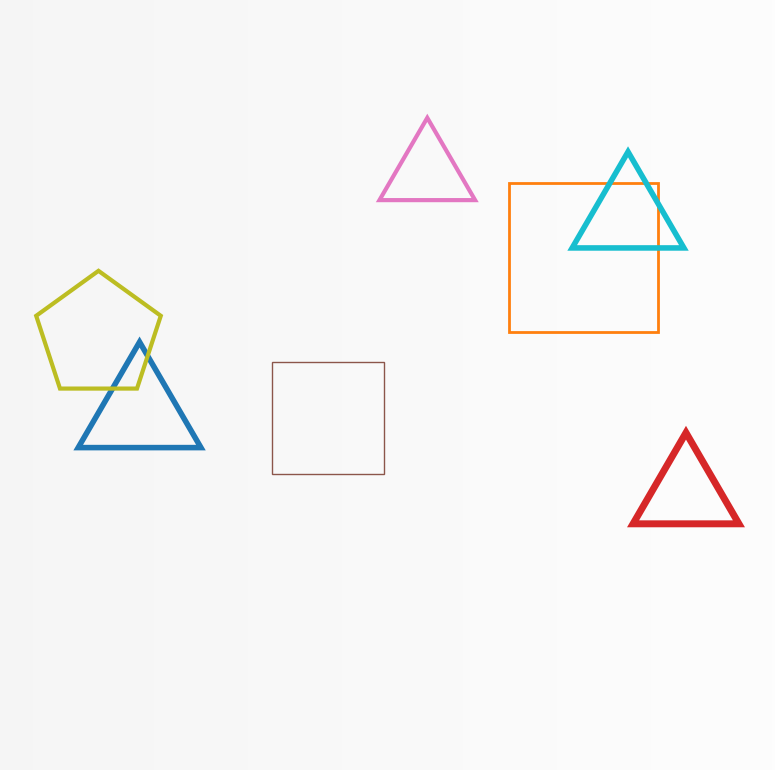[{"shape": "triangle", "thickness": 2, "radius": 0.46, "center": [0.18, 0.464]}, {"shape": "square", "thickness": 1, "radius": 0.48, "center": [0.753, 0.666]}, {"shape": "triangle", "thickness": 2.5, "radius": 0.39, "center": [0.885, 0.359]}, {"shape": "square", "thickness": 0.5, "radius": 0.36, "center": [0.423, 0.457]}, {"shape": "triangle", "thickness": 1.5, "radius": 0.36, "center": [0.551, 0.776]}, {"shape": "pentagon", "thickness": 1.5, "radius": 0.42, "center": [0.127, 0.564]}, {"shape": "triangle", "thickness": 2, "radius": 0.42, "center": [0.81, 0.72]}]